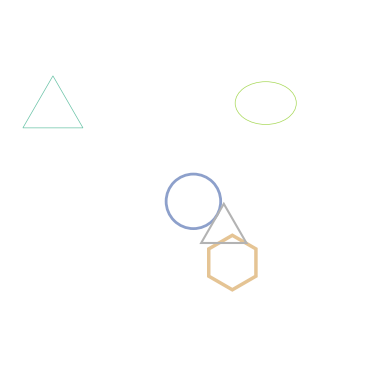[{"shape": "triangle", "thickness": 0.5, "radius": 0.45, "center": [0.137, 0.713]}, {"shape": "circle", "thickness": 2, "radius": 0.35, "center": [0.502, 0.477]}, {"shape": "oval", "thickness": 0.5, "radius": 0.4, "center": [0.69, 0.732]}, {"shape": "hexagon", "thickness": 2.5, "radius": 0.35, "center": [0.603, 0.318]}, {"shape": "triangle", "thickness": 1.5, "radius": 0.34, "center": [0.581, 0.403]}]